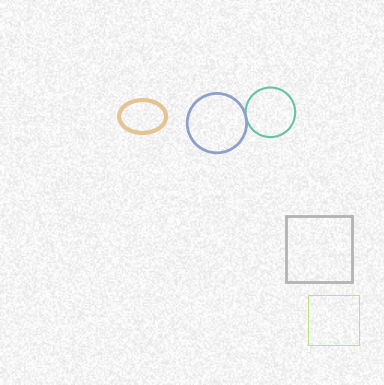[{"shape": "circle", "thickness": 1.5, "radius": 0.32, "center": [0.702, 0.708]}, {"shape": "circle", "thickness": 2, "radius": 0.39, "center": [0.563, 0.68]}, {"shape": "square", "thickness": 0.5, "radius": 0.33, "center": [0.866, 0.169]}, {"shape": "oval", "thickness": 3, "radius": 0.31, "center": [0.37, 0.697]}, {"shape": "square", "thickness": 2, "radius": 0.43, "center": [0.829, 0.352]}]